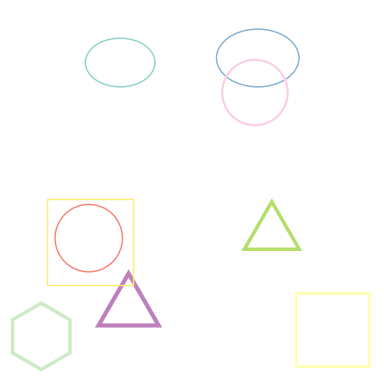[{"shape": "oval", "thickness": 1, "radius": 0.45, "center": [0.312, 0.838]}, {"shape": "square", "thickness": 2, "radius": 0.47, "center": [0.863, 0.144]}, {"shape": "circle", "thickness": 1, "radius": 0.44, "center": [0.231, 0.382]}, {"shape": "oval", "thickness": 1, "radius": 0.54, "center": [0.669, 0.849]}, {"shape": "triangle", "thickness": 2.5, "radius": 0.41, "center": [0.706, 0.394]}, {"shape": "circle", "thickness": 1.5, "radius": 0.43, "center": [0.662, 0.76]}, {"shape": "triangle", "thickness": 3, "radius": 0.45, "center": [0.334, 0.2]}, {"shape": "hexagon", "thickness": 2.5, "radius": 0.43, "center": [0.107, 0.126]}, {"shape": "square", "thickness": 1, "radius": 0.56, "center": [0.234, 0.372]}]